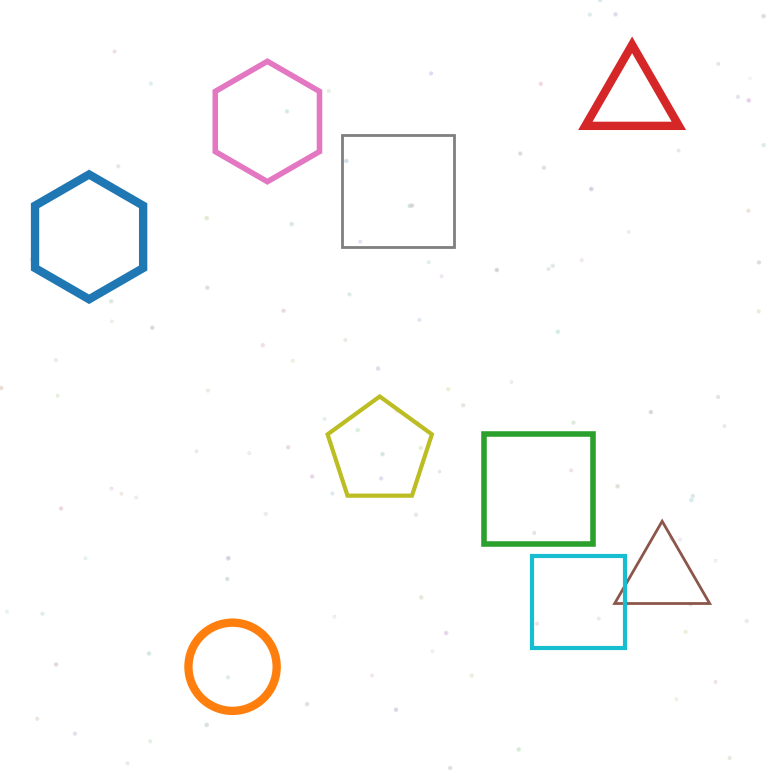[{"shape": "hexagon", "thickness": 3, "radius": 0.41, "center": [0.116, 0.692]}, {"shape": "circle", "thickness": 3, "radius": 0.29, "center": [0.302, 0.134]}, {"shape": "square", "thickness": 2, "radius": 0.36, "center": [0.699, 0.365]}, {"shape": "triangle", "thickness": 3, "radius": 0.35, "center": [0.821, 0.872]}, {"shape": "triangle", "thickness": 1, "radius": 0.36, "center": [0.86, 0.252]}, {"shape": "hexagon", "thickness": 2, "radius": 0.39, "center": [0.347, 0.842]}, {"shape": "square", "thickness": 1, "radius": 0.36, "center": [0.517, 0.752]}, {"shape": "pentagon", "thickness": 1.5, "radius": 0.36, "center": [0.493, 0.414]}, {"shape": "square", "thickness": 1.5, "radius": 0.3, "center": [0.751, 0.218]}]